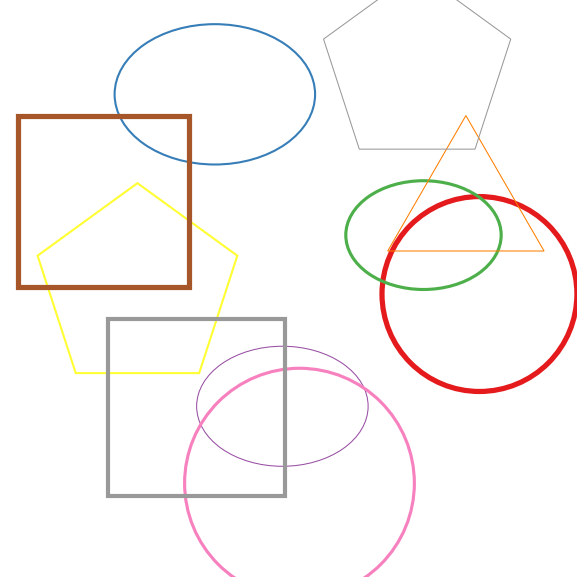[{"shape": "circle", "thickness": 2.5, "radius": 0.84, "center": [0.83, 0.49]}, {"shape": "oval", "thickness": 1, "radius": 0.87, "center": [0.372, 0.836]}, {"shape": "oval", "thickness": 1.5, "radius": 0.67, "center": [0.733, 0.592]}, {"shape": "oval", "thickness": 0.5, "radius": 0.74, "center": [0.489, 0.296]}, {"shape": "triangle", "thickness": 0.5, "radius": 0.78, "center": [0.807, 0.643]}, {"shape": "pentagon", "thickness": 1, "radius": 0.91, "center": [0.238, 0.5]}, {"shape": "square", "thickness": 2.5, "radius": 0.74, "center": [0.18, 0.65]}, {"shape": "circle", "thickness": 1.5, "radius": 0.99, "center": [0.519, 0.163]}, {"shape": "square", "thickness": 2, "radius": 0.77, "center": [0.34, 0.294]}, {"shape": "pentagon", "thickness": 0.5, "radius": 0.85, "center": [0.722, 0.879]}]